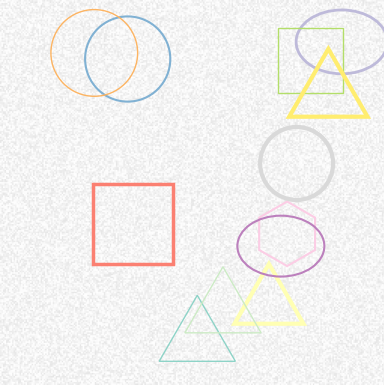[{"shape": "triangle", "thickness": 1, "radius": 0.57, "center": [0.512, 0.119]}, {"shape": "triangle", "thickness": 3, "radius": 0.52, "center": [0.699, 0.211]}, {"shape": "oval", "thickness": 2, "radius": 0.59, "center": [0.888, 0.891]}, {"shape": "square", "thickness": 2.5, "radius": 0.52, "center": [0.345, 0.419]}, {"shape": "circle", "thickness": 1.5, "radius": 0.55, "center": [0.332, 0.847]}, {"shape": "circle", "thickness": 1, "radius": 0.56, "center": [0.245, 0.863]}, {"shape": "square", "thickness": 1, "radius": 0.42, "center": [0.807, 0.842]}, {"shape": "hexagon", "thickness": 1.5, "radius": 0.42, "center": [0.746, 0.393]}, {"shape": "circle", "thickness": 3, "radius": 0.47, "center": [0.77, 0.575]}, {"shape": "oval", "thickness": 1.5, "radius": 0.56, "center": [0.73, 0.361]}, {"shape": "triangle", "thickness": 1, "radius": 0.57, "center": [0.579, 0.193]}, {"shape": "triangle", "thickness": 3, "radius": 0.59, "center": [0.853, 0.756]}]